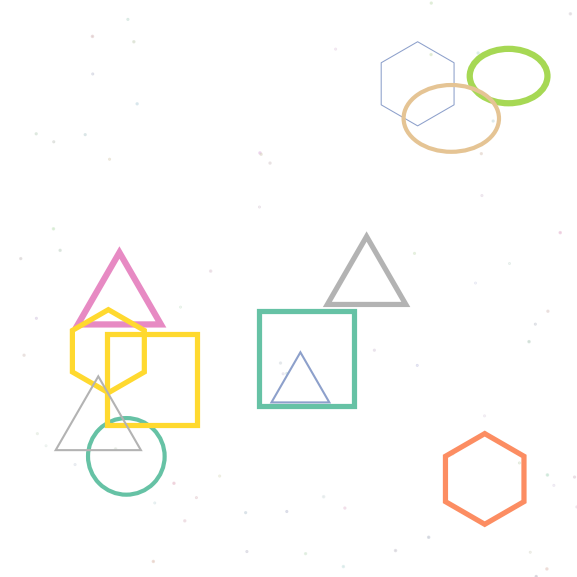[{"shape": "square", "thickness": 2.5, "radius": 0.41, "center": [0.531, 0.378]}, {"shape": "circle", "thickness": 2, "radius": 0.33, "center": [0.219, 0.209]}, {"shape": "hexagon", "thickness": 2.5, "radius": 0.39, "center": [0.839, 0.17]}, {"shape": "triangle", "thickness": 1, "radius": 0.29, "center": [0.52, 0.331]}, {"shape": "hexagon", "thickness": 0.5, "radius": 0.36, "center": [0.723, 0.854]}, {"shape": "triangle", "thickness": 3, "radius": 0.42, "center": [0.207, 0.479]}, {"shape": "oval", "thickness": 3, "radius": 0.34, "center": [0.881, 0.867]}, {"shape": "hexagon", "thickness": 2.5, "radius": 0.36, "center": [0.188, 0.391]}, {"shape": "square", "thickness": 2.5, "radius": 0.39, "center": [0.264, 0.342]}, {"shape": "oval", "thickness": 2, "radius": 0.41, "center": [0.781, 0.794]}, {"shape": "triangle", "thickness": 1, "radius": 0.43, "center": [0.17, 0.262]}, {"shape": "triangle", "thickness": 2.5, "radius": 0.39, "center": [0.635, 0.511]}]